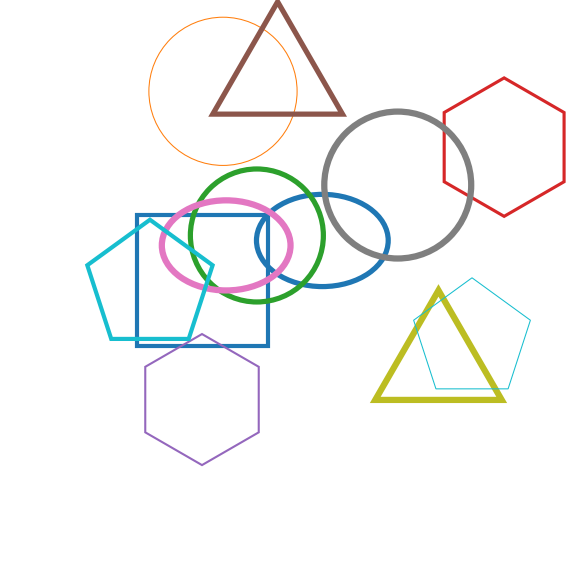[{"shape": "square", "thickness": 2, "radius": 0.57, "center": [0.351, 0.513]}, {"shape": "oval", "thickness": 2.5, "radius": 0.57, "center": [0.558, 0.583]}, {"shape": "circle", "thickness": 0.5, "radius": 0.64, "center": [0.386, 0.841]}, {"shape": "circle", "thickness": 2.5, "radius": 0.58, "center": [0.445, 0.591]}, {"shape": "hexagon", "thickness": 1.5, "radius": 0.6, "center": [0.873, 0.744]}, {"shape": "hexagon", "thickness": 1, "radius": 0.57, "center": [0.35, 0.307]}, {"shape": "triangle", "thickness": 2.5, "radius": 0.65, "center": [0.481, 0.866]}, {"shape": "oval", "thickness": 3, "radius": 0.56, "center": [0.392, 0.574]}, {"shape": "circle", "thickness": 3, "radius": 0.64, "center": [0.689, 0.679]}, {"shape": "triangle", "thickness": 3, "radius": 0.63, "center": [0.759, 0.37]}, {"shape": "pentagon", "thickness": 2, "radius": 0.57, "center": [0.26, 0.505]}, {"shape": "pentagon", "thickness": 0.5, "radius": 0.53, "center": [0.817, 0.412]}]